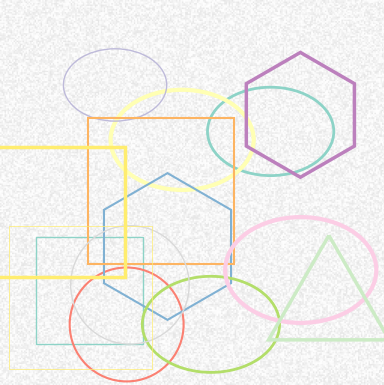[{"shape": "square", "thickness": 1, "radius": 0.69, "center": [0.232, 0.246]}, {"shape": "oval", "thickness": 2, "radius": 0.82, "center": [0.703, 0.659]}, {"shape": "oval", "thickness": 3, "radius": 0.93, "center": [0.473, 0.637]}, {"shape": "oval", "thickness": 1, "radius": 0.67, "center": [0.299, 0.779]}, {"shape": "circle", "thickness": 1.5, "radius": 0.74, "center": [0.329, 0.157]}, {"shape": "hexagon", "thickness": 1.5, "radius": 0.95, "center": [0.435, 0.36]}, {"shape": "square", "thickness": 1.5, "radius": 0.95, "center": [0.419, 0.504]}, {"shape": "oval", "thickness": 2, "radius": 0.89, "center": [0.548, 0.158]}, {"shape": "oval", "thickness": 3, "radius": 0.98, "center": [0.781, 0.299]}, {"shape": "circle", "thickness": 1, "radius": 0.77, "center": [0.338, 0.26]}, {"shape": "hexagon", "thickness": 2.5, "radius": 0.81, "center": [0.78, 0.702]}, {"shape": "triangle", "thickness": 2.5, "radius": 0.9, "center": [0.854, 0.208]}, {"shape": "square", "thickness": 0.5, "radius": 0.93, "center": [0.209, 0.227]}, {"shape": "square", "thickness": 2.5, "radius": 0.84, "center": [0.157, 0.451]}]